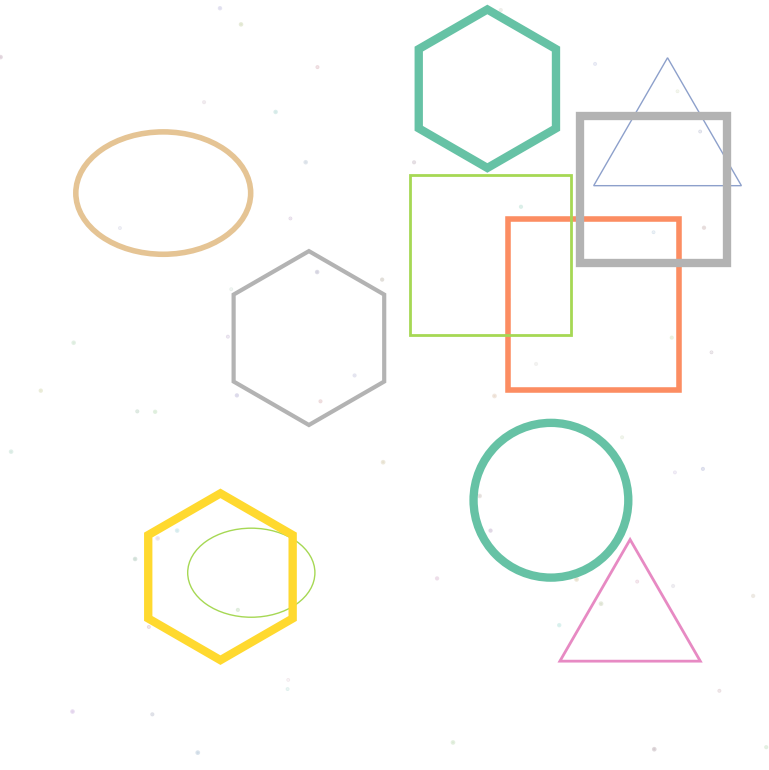[{"shape": "circle", "thickness": 3, "radius": 0.5, "center": [0.715, 0.35]}, {"shape": "hexagon", "thickness": 3, "radius": 0.51, "center": [0.633, 0.885]}, {"shape": "square", "thickness": 2, "radius": 0.56, "center": [0.771, 0.605]}, {"shape": "triangle", "thickness": 0.5, "radius": 0.55, "center": [0.867, 0.814]}, {"shape": "triangle", "thickness": 1, "radius": 0.53, "center": [0.818, 0.194]}, {"shape": "oval", "thickness": 0.5, "radius": 0.41, "center": [0.326, 0.256]}, {"shape": "square", "thickness": 1, "radius": 0.52, "center": [0.637, 0.669]}, {"shape": "hexagon", "thickness": 3, "radius": 0.54, "center": [0.286, 0.251]}, {"shape": "oval", "thickness": 2, "radius": 0.57, "center": [0.212, 0.749]}, {"shape": "hexagon", "thickness": 1.5, "radius": 0.56, "center": [0.401, 0.561]}, {"shape": "square", "thickness": 3, "radius": 0.48, "center": [0.849, 0.753]}]